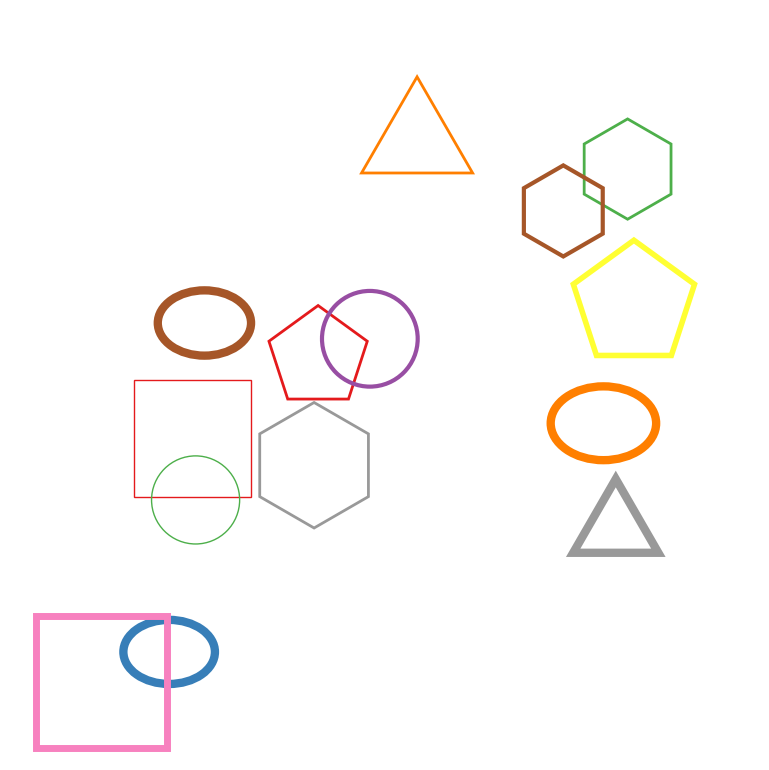[{"shape": "pentagon", "thickness": 1, "radius": 0.34, "center": [0.413, 0.536]}, {"shape": "square", "thickness": 0.5, "radius": 0.38, "center": [0.25, 0.431]}, {"shape": "oval", "thickness": 3, "radius": 0.3, "center": [0.22, 0.153]}, {"shape": "circle", "thickness": 0.5, "radius": 0.29, "center": [0.254, 0.351]}, {"shape": "hexagon", "thickness": 1, "radius": 0.33, "center": [0.815, 0.78]}, {"shape": "circle", "thickness": 1.5, "radius": 0.31, "center": [0.48, 0.56]}, {"shape": "triangle", "thickness": 1, "radius": 0.42, "center": [0.542, 0.817]}, {"shape": "oval", "thickness": 3, "radius": 0.34, "center": [0.784, 0.45]}, {"shape": "pentagon", "thickness": 2, "radius": 0.41, "center": [0.823, 0.605]}, {"shape": "hexagon", "thickness": 1.5, "radius": 0.3, "center": [0.732, 0.726]}, {"shape": "oval", "thickness": 3, "radius": 0.3, "center": [0.265, 0.581]}, {"shape": "square", "thickness": 2.5, "radius": 0.43, "center": [0.132, 0.115]}, {"shape": "triangle", "thickness": 3, "radius": 0.32, "center": [0.8, 0.314]}, {"shape": "hexagon", "thickness": 1, "radius": 0.41, "center": [0.408, 0.396]}]